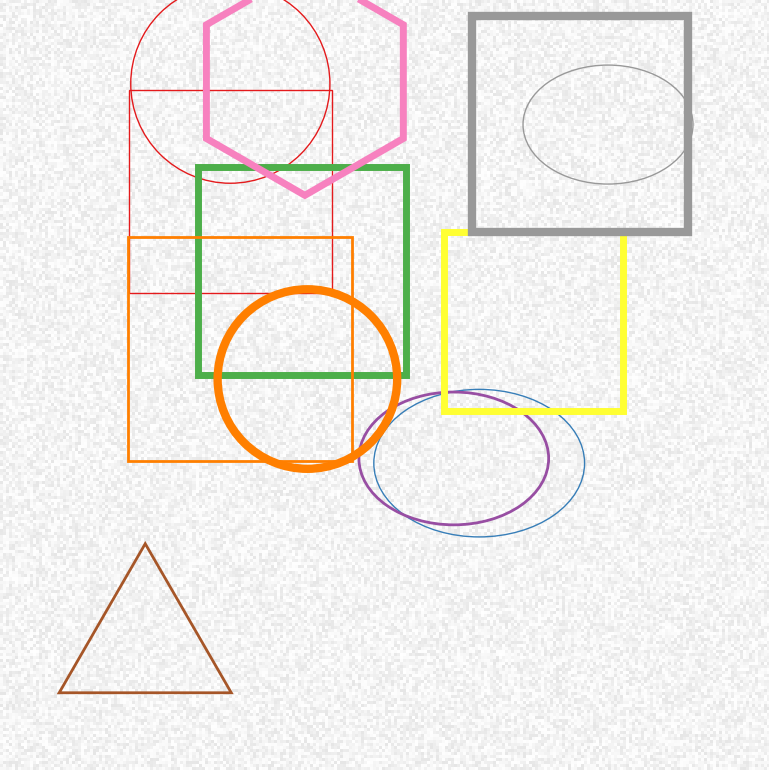[{"shape": "square", "thickness": 0.5, "radius": 0.66, "center": [0.299, 0.752]}, {"shape": "circle", "thickness": 0.5, "radius": 0.65, "center": [0.299, 0.891]}, {"shape": "oval", "thickness": 0.5, "radius": 0.68, "center": [0.622, 0.399]}, {"shape": "square", "thickness": 2.5, "radius": 0.68, "center": [0.393, 0.647]}, {"shape": "oval", "thickness": 1, "radius": 0.62, "center": [0.589, 0.405]}, {"shape": "circle", "thickness": 3, "radius": 0.58, "center": [0.399, 0.508]}, {"shape": "square", "thickness": 1, "radius": 0.73, "center": [0.312, 0.547]}, {"shape": "square", "thickness": 2.5, "radius": 0.58, "center": [0.693, 0.582]}, {"shape": "triangle", "thickness": 1, "radius": 0.65, "center": [0.189, 0.165]}, {"shape": "hexagon", "thickness": 2.5, "radius": 0.74, "center": [0.396, 0.894]}, {"shape": "square", "thickness": 3, "radius": 0.7, "center": [0.753, 0.839]}, {"shape": "oval", "thickness": 0.5, "radius": 0.55, "center": [0.79, 0.838]}]